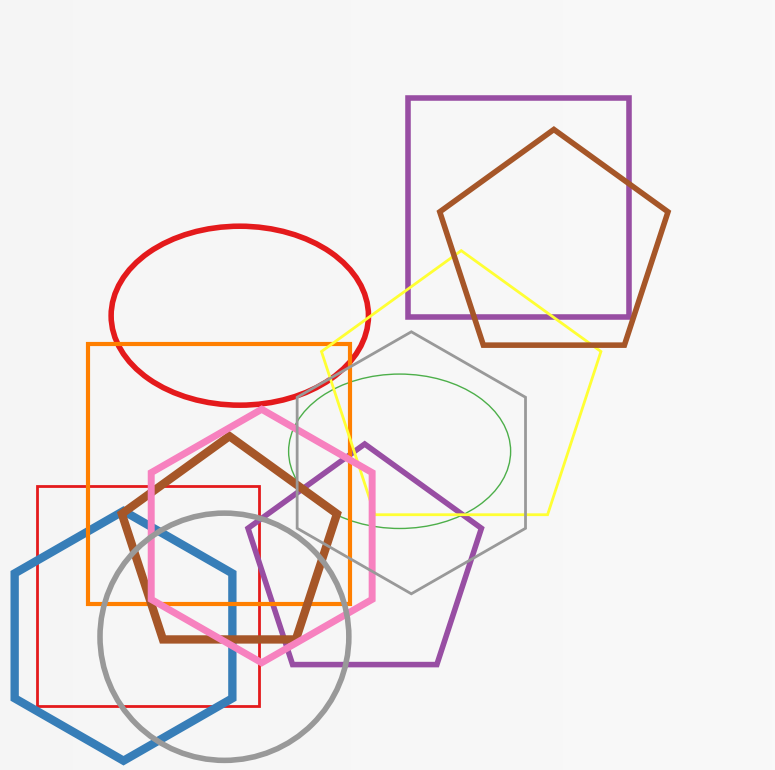[{"shape": "oval", "thickness": 2, "radius": 0.83, "center": [0.309, 0.59]}, {"shape": "square", "thickness": 1, "radius": 0.72, "center": [0.191, 0.226]}, {"shape": "hexagon", "thickness": 3, "radius": 0.81, "center": [0.159, 0.174]}, {"shape": "oval", "thickness": 0.5, "radius": 0.72, "center": [0.516, 0.414]}, {"shape": "pentagon", "thickness": 2, "radius": 0.79, "center": [0.471, 0.265]}, {"shape": "square", "thickness": 2, "radius": 0.71, "center": [0.669, 0.731]}, {"shape": "square", "thickness": 1.5, "radius": 0.84, "center": [0.283, 0.385]}, {"shape": "pentagon", "thickness": 1, "radius": 0.95, "center": [0.595, 0.485]}, {"shape": "pentagon", "thickness": 3, "radius": 0.73, "center": [0.296, 0.288]}, {"shape": "pentagon", "thickness": 2, "radius": 0.77, "center": [0.715, 0.677]}, {"shape": "hexagon", "thickness": 2.5, "radius": 0.82, "center": [0.338, 0.304]}, {"shape": "circle", "thickness": 2, "radius": 0.8, "center": [0.29, 0.173]}, {"shape": "hexagon", "thickness": 1, "radius": 0.85, "center": [0.531, 0.399]}]